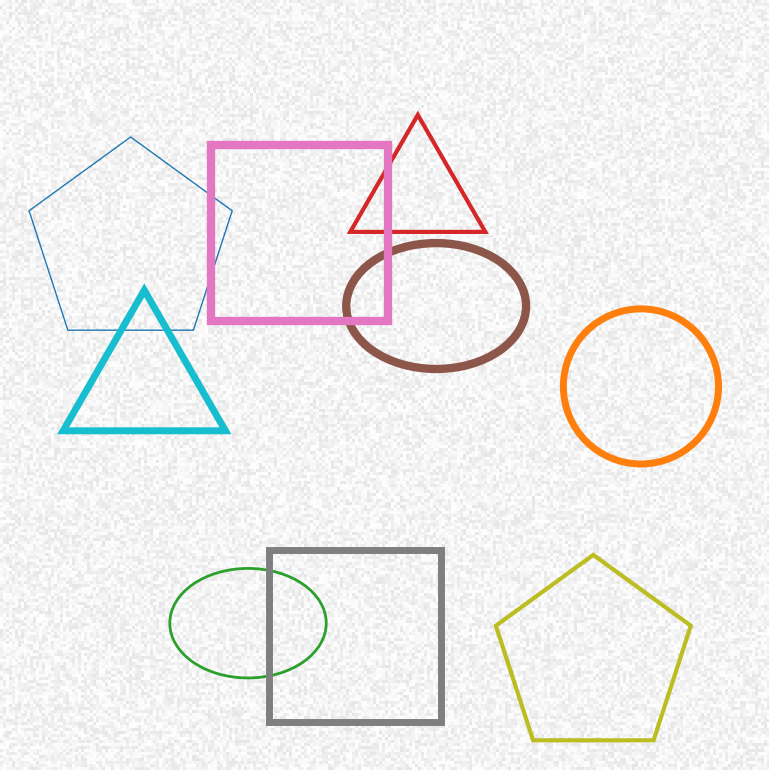[{"shape": "pentagon", "thickness": 0.5, "radius": 0.69, "center": [0.17, 0.683]}, {"shape": "circle", "thickness": 2.5, "radius": 0.5, "center": [0.832, 0.498]}, {"shape": "oval", "thickness": 1, "radius": 0.51, "center": [0.322, 0.191]}, {"shape": "triangle", "thickness": 1.5, "radius": 0.51, "center": [0.543, 0.749]}, {"shape": "oval", "thickness": 3, "radius": 0.58, "center": [0.566, 0.603]}, {"shape": "square", "thickness": 3, "radius": 0.57, "center": [0.389, 0.698]}, {"shape": "square", "thickness": 2.5, "radius": 0.56, "center": [0.461, 0.174]}, {"shape": "pentagon", "thickness": 1.5, "radius": 0.67, "center": [0.771, 0.146]}, {"shape": "triangle", "thickness": 2.5, "radius": 0.61, "center": [0.187, 0.501]}]